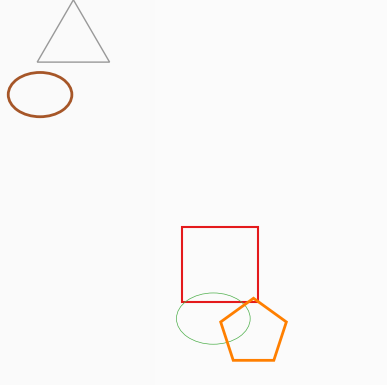[{"shape": "square", "thickness": 1.5, "radius": 0.49, "center": [0.568, 0.313]}, {"shape": "oval", "thickness": 0.5, "radius": 0.48, "center": [0.55, 0.172]}, {"shape": "pentagon", "thickness": 2, "radius": 0.45, "center": [0.654, 0.136]}, {"shape": "oval", "thickness": 2, "radius": 0.41, "center": [0.103, 0.754]}, {"shape": "triangle", "thickness": 1, "radius": 0.54, "center": [0.189, 0.893]}]